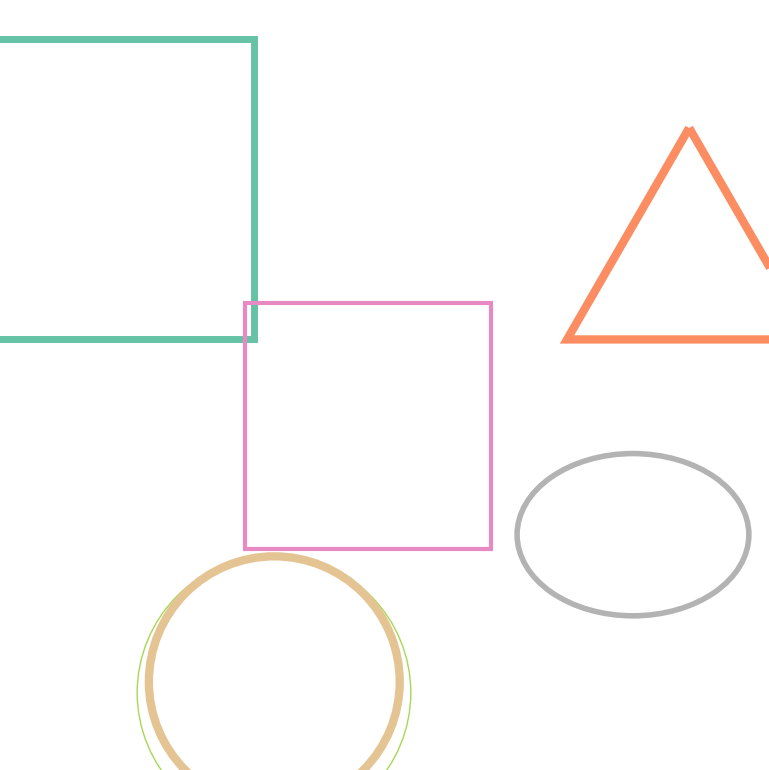[{"shape": "square", "thickness": 2.5, "radius": 0.97, "center": [0.135, 0.754]}, {"shape": "triangle", "thickness": 3, "radius": 0.92, "center": [0.895, 0.651]}, {"shape": "square", "thickness": 1.5, "radius": 0.8, "center": [0.478, 0.446]}, {"shape": "circle", "thickness": 0.5, "radius": 0.89, "center": [0.356, 0.1]}, {"shape": "circle", "thickness": 3, "radius": 0.81, "center": [0.356, 0.115]}, {"shape": "oval", "thickness": 2, "radius": 0.75, "center": [0.822, 0.306]}]